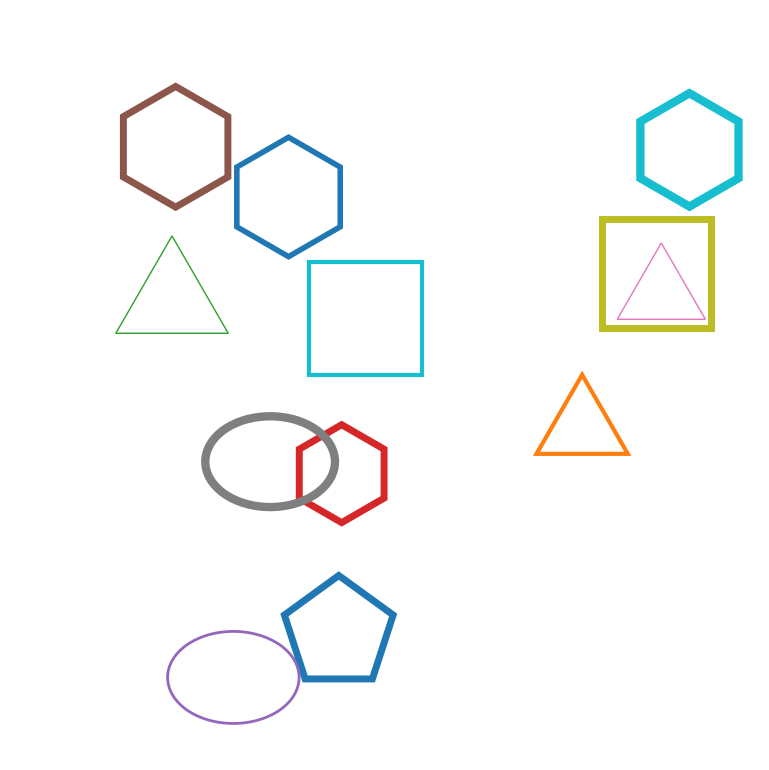[{"shape": "pentagon", "thickness": 2.5, "radius": 0.37, "center": [0.44, 0.178]}, {"shape": "hexagon", "thickness": 2, "radius": 0.39, "center": [0.375, 0.744]}, {"shape": "triangle", "thickness": 1.5, "radius": 0.34, "center": [0.756, 0.445]}, {"shape": "triangle", "thickness": 0.5, "radius": 0.42, "center": [0.223, 0.609]}, {"shape": "hexagon", "thickness": 2.5, "radius": 0.32, "center": [0.444, 0.385]}, {"shape": "oval", "thickness": 1, "radius": 0.43, "center": [0.303, 0.12]}, {"shape": "hexagon", "thickness": 2.5, "radius": 0.39, "center": [0.228, 0.809]}, {"shape": "triangle", "thickness": 0.5, "radius": 0.33, "center": [0.859, 0.618]}, {"shape": "oval", "thickness": 3, "radius": 0.42, "center": [0.351, 0.4]}, {"shape": "square", "thickness": 2.5, "radius": 0.35, "center": [0.853, 0.645]}, {"shape": "hexagon", "thickness": 3, "radius": 0.37, "center": [0.895, 0.805]}, {"shape": "square", "thickness": 1.5, "radius": 0.37, "center": [0.474, 0.586]}]